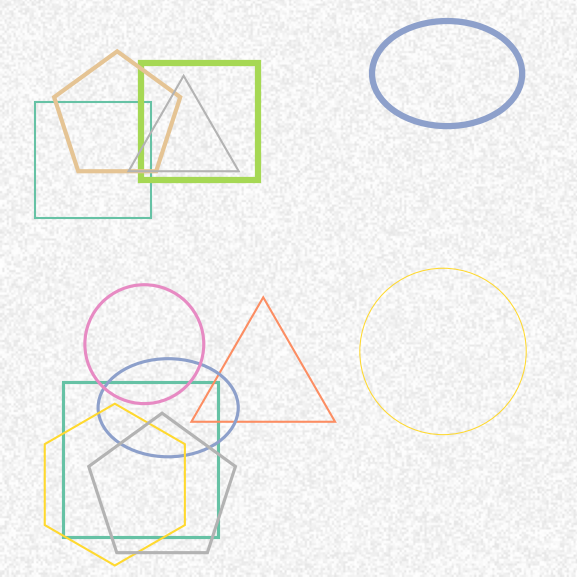[{"shape": "square", "thickness": 1, "radius": 0.5, "center": [0.161, 0.722]}, {"shape": "square", "thickness": 1.5, "radius": 0.67, "center": [0.244, 0.204]}, {"shape": "triangle", "thickness": 1, "radius": 0.72, "center": [0.456, 0.341]}, {"shape": "oval", "thickness": 3, "radius": 0.65, "center": [0.774, 0.872]}, {"shape": "oval", "thickness": 1.5, "radius": 0.61, "center": [0.291, 0.293]}, {"shape": "circle", "thickness": 1.5, "radius": 0.51, "center": [0.25, 0.403]}, {"shape": "square", "thickness": 3, "radius": 0.51, "center": [0.345, 0.789]}, {"shape": "hexagon", "thickness": 1, "radius": 0.7, "center": [0.199, 0.16]}, {"shape": "circle", "thickness": 0.5, "radius": 0.72, "center": [0.767, 0.391]}, {"shape": "pentagon", "thickness": 2, "radius": 0.57, "center": [0.203, 0.795]}, {"shape": "pentagon", "thickness": 1.5, "radius": 0.67, "center": [0.281, 0.15]}, {"shape": "triangle", "thickness": 1, "radius": 0.55, "center": [0.318, 0.758]}]